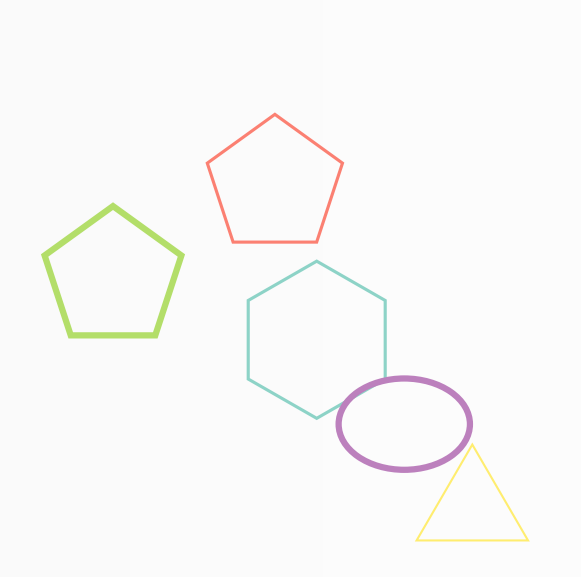[{"shape": "hexagon", "thickness": 1.5, "radius": 0.68, "center": [0.545, 0.411]}, {"shape": "pentagon", "thickness": 1.5, "radius": 0.61, "center": [0.473, 0.679]}, {"shape": "pentagon", "thickness": 3, "radius": 0.62, "center": [0.194, 0.519]}, {"shape": "oval", "thickness": 3, "radius": 0.56, "center": [0.696, 0.265]}, {"shape": "triangle", "thickness": 1, "radius": 0.55, "center": [0.813, 0.119]}]